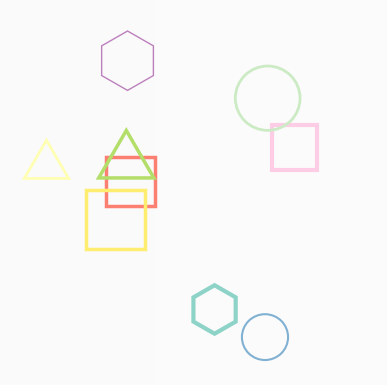[{"shape": "hexagon", "thickness": 3, "radius": 0.31, "center": [0.554, 0.196]}, {"shape": "triangle", "thickness": 2, "radius": 0.33, "center": [0.12, 0.57]}, {"shape": "square", "thickness": 2.5, "radius": 0.32, "center": [0.336, 0.529]}, {"shape": "circle", "thickness": 1.5, "radius": 0.3, "center": [0.684, 0.124]}, {"shape": "triangle", "thickness": 2.5, "radius": 0.41, "center": [0.326, 0.579]}, {"shape": "square", "thickness": 3, "radius": 0.29, "center": [0.759, 0.616]}, {"shape": "hexagon", "thickness": 1, "radius": 0.39, "center": [0.329, 0.842]}, {"shape": "circle", "thickness": 2, "radius": 0.42, "center": [0.691, 0.745]}, {"shape": "square", "thickness": 2.5, "radius": 0.38, "center": [0.297, 0.431]}]